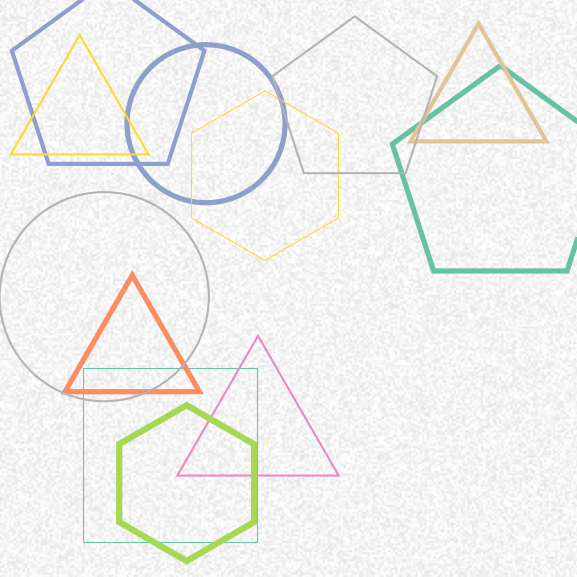[{"shape": "square", "thickness": 0.5, "radius": 0.75, "center": [0.294, 0.211]}, {"shape": "pentagon", "thickness": 2.5, "radius": 0.98, "center": [0.866, 0.689]}, {"shape": "triangle", "thickness": 2.5, "radius": 0.67, "center": [0.229, 0.388]}, {"shape": "circle", "thickness": 2.5, "radius": 0.68, "center": [0.357, 0.785]}, {"shape": "pentagon", "thickness": 2, "radius": 0.88, "center": [0.187, 0.857]}, {"shape": "triangle", "thickness": 1, "radius": 0.81, "center": [0.447, 0.256]}, {"shape": "hexagon", "thickness": 3, "radius": 0.67, "center": [0.323, 0.163]}, {"shape": "triangle", "thickness": 1, "radius": 0.69, "center": [0.138, 0.801]}, {"shape": "hexagon", "thickness": 0.5, "radius": 0.73, "center": [0.459, 0.695]}, {"shape": "triangle", "thickness": 2, "radius": 0.68, "center": [0.829, 0.822]}, {"shape": "circle", "thickness": 1, "radius": 0.91, "center": [0.181, 0.485]}, {"shape": "pentagon", "thickness": 1, "radius": 0.75, "center": [0.614, 0.821]}]